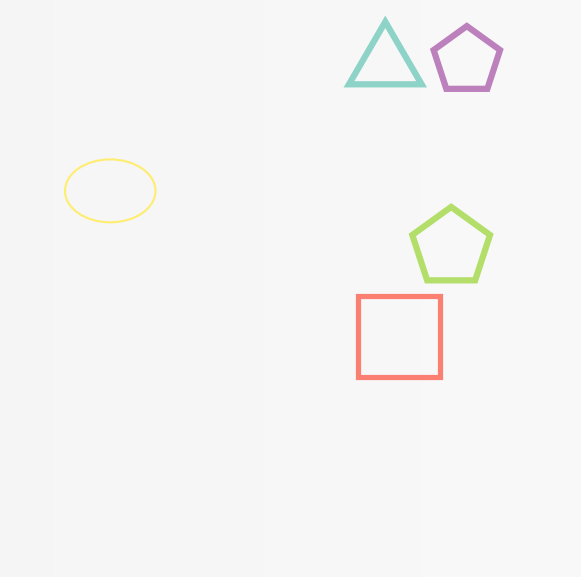[{"shape": "triangle", "thickness": 3, "radius": 0.36, "center": [0.663, 0.889]}, {"shape": "square", "thickness": 2.5, "radius": 0.35, "center": [0.686, 0.416]}, {"shape": "pentagon", "thickness": 3, "radius": 0.35, "center": [0.776, 0.571]}, {"shape": "pentagon", "thickness": 3, "radius": 0.3, "center": [0.803, 0.894]}, {"shape": "oval", "thickness": 1, "radius": 0.39, "center": [0.19, 0.669]}]